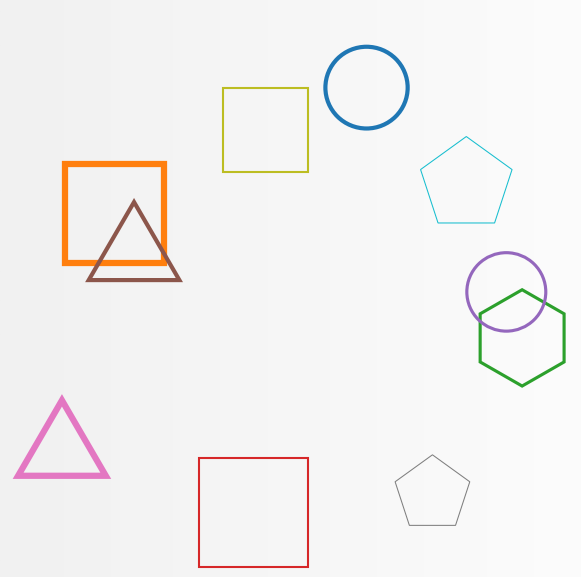[{"shape": "circle", "thickness": 2, "radius": 0.35, "center": [0.631, 0.847]}, {"shape": "square", "thickness": 3, "radius": 0.43, "center": [0.198, 0.629]}, {"shape": "hexagon", "thickness": 1.5, "radius": 0.42, "center": [0.898, 0.414]}, {"shape": "square", "thickness": 1, "radius": 0.47, "center": [0.436, 0.111]}, {"shape": "circle", "thickness": 1.5, "radius": 0.34, "center": [0.871, 0.494]}, {"shape": "triangle", "thickness": 2, "radius": 0.45, "center": [0.231, 0.559]}, {"shape": "triangle", "thickness": 3, "radius": 0.44, "center": [0.107, 0.219]}, {"shape": "pentagon", "thickness": 0.5, "radius": 0.34, "center": [0.744, 0.144]}, {"shape": "square", "thickness": 1, "radius": 0.37, "center": [0.456, 0.774]}, {"shape": "pentagon", "thickness": 0.5, "radius": 0.41, "center": [0.802, 0.68]}]